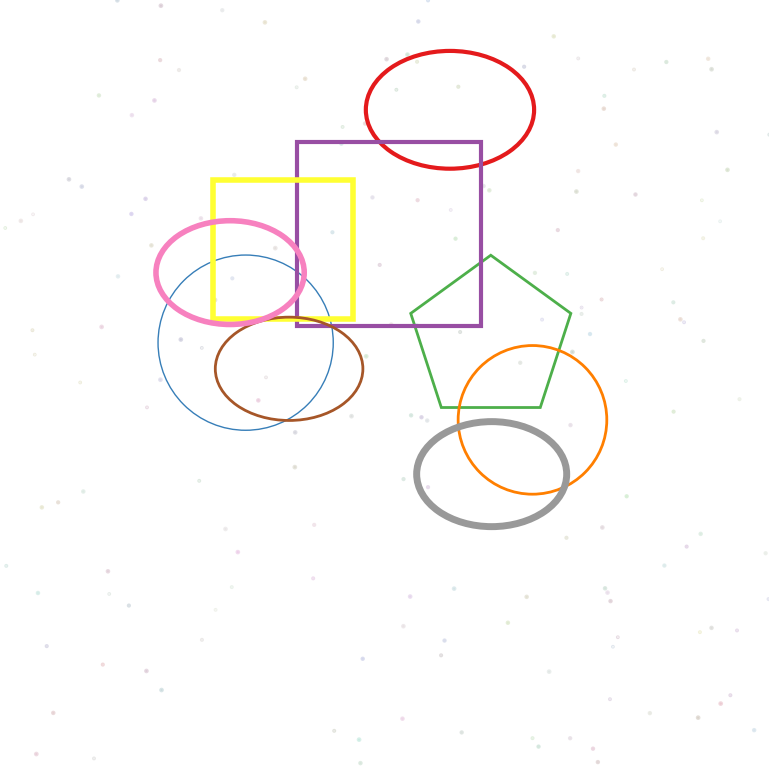[{"shape": "oval", "thickness": 1.5, "radius": 0.55, "center": [0.584, 0.857]}, {"shape": "circle", "thickness": 0.5, "radius": 0.57, "center": [0.319, 0.555]}, {"shape": "pentagon", "thickness": 1, "radius": 0.55, "center": [0.637, 0.559]}, {"shape": "square", "thickness": 1.5, "radius": 0.6, "center": [0.506, 0.696]}, {"shape": "circle", "thickness": 1, "radius": 0.48, "center": [0.692, 0.455]}, {"shape": "square", "thickness": 2, "radius": 0.45, "center": [0.367, 0.676]}, {"shape": "oval", "thickness": 1, "radius": 0.48, "center": [0.375, 0.521]}, {"shape": "oval", "thickness": 2, "radius": 0.48, "center": [0.299, 0.646]}, {"shape": "oval", "thickness": 2.5, "radius": 0.49, "center": [0.639, 0.384]}]